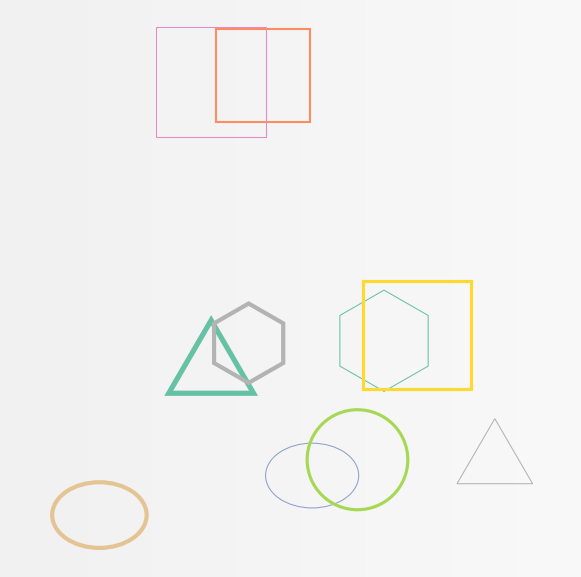[{"shape": "hexagon", "thickness": 0.5, "radius": 0.44, "center": [0.661, 0.409]}, {"shape": "triangle", "thickness": 2.5, "radius": 0.42, "center": [0.363, 0.36]}, {"shape": "square", "thickness": 1, "radius": 0.4, "center": [0.452, 0.868]}, {"shape": "oval", "thickness": 0.5, "radius": 0.4, "center": [0.537, 0.176]}, {"shape": "square", "thickness": 0.5, "radius": 0.47, "center": [0.363, 0.857]}, {"shape": "circle", "thickness": 1.5, "radius": 0.43, "center": [0.615, 0.203]}, {"shape": "square", "thickness": 1.5, "radius": 0.46, "center": [0.718, 0.419]}, {"shape": "oval", "thickness": 2, "radius": 0.41, "center": [0.171, 0.107]}, {"shape": "triangle", "thickness": 0.5, "radius": 0.38, "center": [0.851, 0.199]}, {"shape": "hexagon", "thickness": 2, "radius": 0.34, "center": [0.428, 0.405]}]